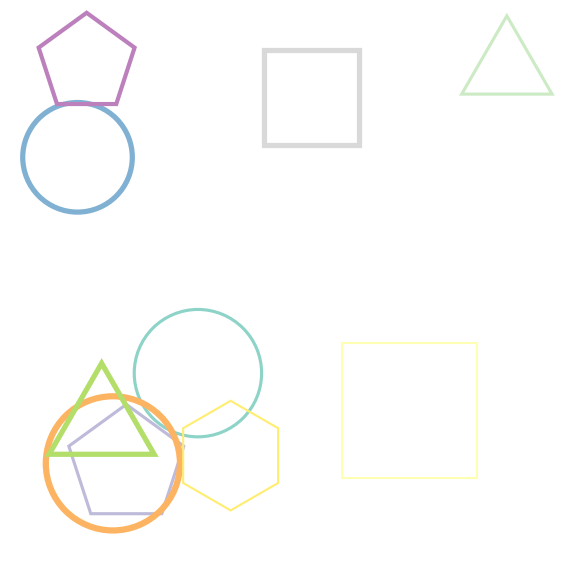[{"shape": "circle", "thickness": 1.5, "radius": 0.55, "center": [0.343, 0.353]}, {"shape": "square", "thickness": 1, "radius": 0.58, "center": [0.709, 0.288]}, {"shape": "pentagon", "thickness": 1.5, "radius": 0.52, "center": [0.219, 0.194]}, {"shape": "circle", "thickness": 2.5, "radius": 0.47, "center": [0.134, 0.727]}, {"shape": "circle", "thickness": 3, "radius": 0.58, "center": [0.195, 0.197]}, {"shape": "triangle", "thickness": 2.5, "radius": 0.53, "center": [0.176, 0.265]}, {"shape": "square", "thickness": 2.5, "radius": 0.41, "center": [0.54, 0.83]}, {"shape": "pentagon", "thickness": 2, "radius": 0.44, "center": [0.15, 0.89]}, {"shape": "triangle", "thickness": 1.5, "radius": 0.45, "center": [0.878, 0.881]}, {"shape": "hexagon", "thickness": 1, "radius": 0.47, "center": [0.399, 0.21]}]